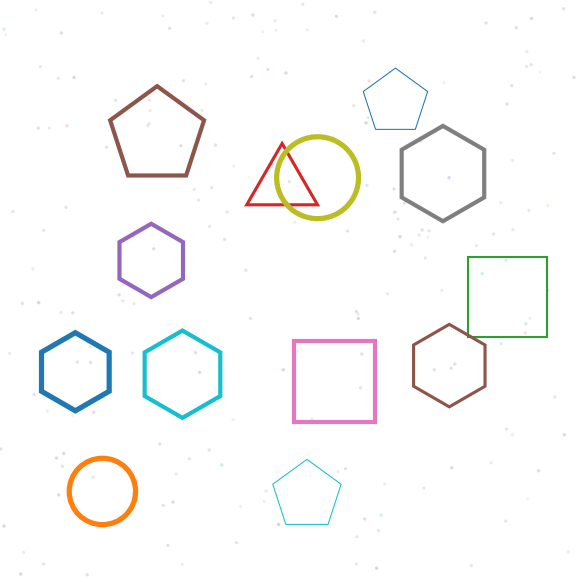[{"shape": "hexagon", "thickness": 2.5, "radius": 0.34, "center": [0.13, 0.355]}, {"shape": "pentagon", "thickness": 0.5, "radius": 0.29, "center": [0.685, 0.823]}, {"shape": "circle", "thickness": 2.5, "radius": 0.29, "center": [0.177, 0.148]}, {"shape": "square", "thickness": 1, "radius": 0.34, "center": [0.879, 0.485]}, {"shape": "triangle", "thickness": 1.5, "radius": 0.35, "center": [0.489, 0.68]}, {"shape": "hexagon", "thickness": 2, "radius": 0.32, "center": [0.262, 0.548]}, {"shape": "pentagon", "thickness": 2, "radius": 0.43, "center": [0.272, 0.764]}, {"shape": "hexagon", "thickness": 1.5, "radius": 0.36, "center": [0.778, 0.366]}, {"shape": "square", "thickness": 2, "radius": 0.35, "center": [0.579, 0.339]}, {"shape": "hexagon", "thickness": 2, "radius": 0.41, "center": [0.767, 0.699]}, {"shape": "circle", "thickness": 2.5, "radius": 0.35, "center": [0.55, 0.691]}, {"shape": "pentagon", "thickness": 0.5, "radius": 0.31, "center": [0.531, 0.141]}, {"shape": "hexagon", "thickness": 2, "radius": 0.38, "center": [0.316, 0.351]}]